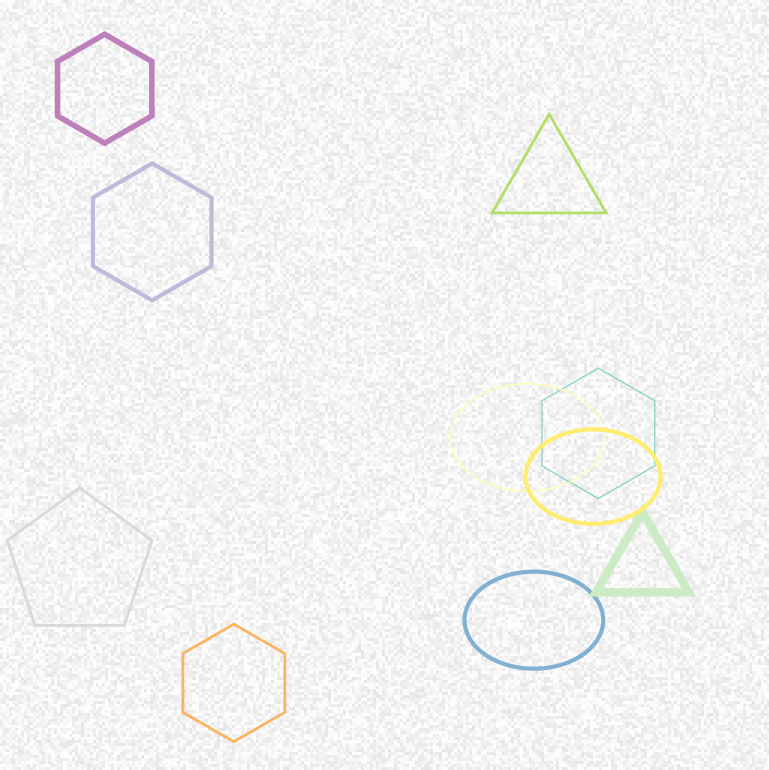[{"shape": "hexagon", "thickness": 0.5, "radius": 0.42, "center": [0.777, 0.437]}, {"shape": "oval", "thickness": 0.5, "radius": 0.5, "center": [0.685, 0.432]}, {"shape": "hexagon", "thickness": 1.5, "radius": 0.44, "center": [0.198, 0.699]}, {"shape": "oval", "thickness": 1.5, "radius": 0.45, "center": [0.693, 0.195]}, {"shape": "hexagon", "thickness": 1, "radius": 0.38, "center": [0.304, 0.113]}, {"shape": "triangle", "thickness": 1, "radius": 0.43, "center": [0.713, 0.766]}, {"shape": "pentagon", "thickness": 1, "radius": 0.49, "center": [0.103, 0.268]}, {"shape": "hexagon", "thickness": 2, "radius": 0.35, "center": [0.136, 0.885]}, {"shape": "triangle", "thickness": 3, "radius": 0.35, "center": [0.834, 0.266]}, {"shape": "oval", "thickness": 1.5, "radius": 0.44, "center": [0.77, 0.381]}]